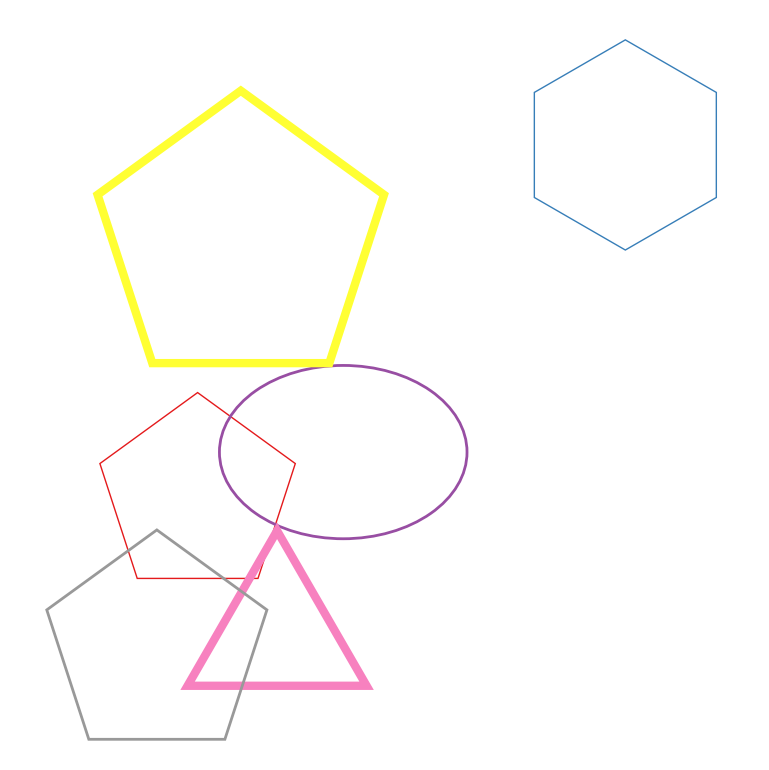[{"shape": "pentagon", "thickness": 0.5, "radius": 0.67, "center": [0.257, 0.357]}, {"shape": "hexagon", "thickness": 0.5, "radius": 0.68, "center": [0.812, 0.812]}, {"shape": "oval", "thickness": 1, "radius": 0.8, "center": [0.446, 0.413]}, {"shape": "pentagon", "thickness": 3, "radius": 0.98, "center": [0.313, 0.687]}, {"shape": "triangle", "thickness": 3, "radius": 0.67, "center": [0.36, 0.176]}, {"shape": "pentagon", "thickness": 1, "radius": 0.75, "center": [0.204, 0.161]}]